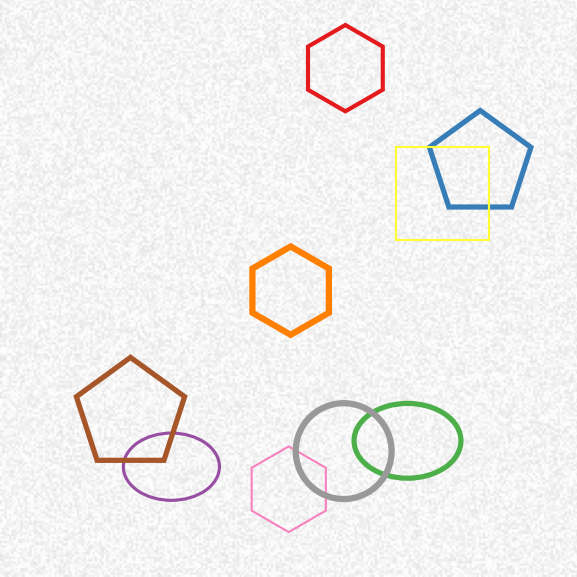[{"shape": "hexagon", "thickness": 2, "radius": 0.37, "center": [0.598, 0.881]}, {"shape": "pentagon", "thickness": 2.5, "radius": 0.46, "center": [0.832, 0.715]}, {"shape": "oval", "thickness": 2.5, "radius": 0.46, "center": [0.706, 0.236]}, {"shape": "oval", "thickness": 1.5, "radius": 0.42, "center": [0.297, 0.191]}, {"shape": "hexagon", "thickness": 3, "radius": 0.38, "center": [0.503, 0.496]}, {"shape": "square", "thickness": 1, "radius": 0.4, "center": [0.767, 0.664]}, {"shape": "pentagon", "thickness": 2.5, "radius": 0.49, "center": [0.226, 0.282]}, {"shape": "hexagon", "thickness": 1, "radius": 0.37, "center": [0.5, 0.152]}, {"shape": "circle", "thickness": 3, "radius": 0.41, "center": [0.595, 0.218]}]